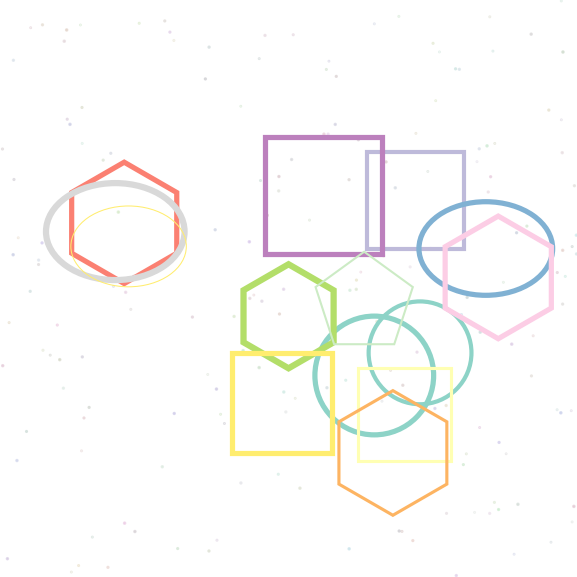[{"shape": "circle", "thickness": 2, "radius": 0.45, "center": [0.727, 0.388]}, {"shape": "circle", "thickness": 2.5, "radius": 0.51, "center": [0.648, 0.349]}, {"shape": "square", "thickness": 1.5, "radius": 0.4, "center": [0.7, 0.281]}, {"shape": "square", "thickness": 2, "radius": 0.42, "center": [0.719, 0.652]}, {"shape": "hexagon", "thickness": 2.5, "radius": 0.53, "center": [0.215, 0.613]}, {"shape": "oval", "thickness": 2.5, "radius": 0.58, "center": [0.841, 0.569]}, {"shape": "hexagon", "thickness": 1.5, "radius": 0.54, "center": [0.68, 0.215]}, {"shape": "hexagon", "thickness": 3, "radius": 0.45, "center": [0.5, 0.451]}, {"shape": "hexagon", "thickness": 2.5, "radius": 0.53, "center": [0.863, 0.519]}, {"shape": "oval", "thickness": 3, "radius": 0.6, "center": [0.2, 0.598]}, {"shape": "square", "thickness": 2.5, "radius": 0.51, "center": [0.561, 0.661]}, {"shape": "pentagon", "thickness": 1, "radius": 0.44, "center": [0.631, 0.475]}, {"shape": "square", "thickness": 2.5, "radius": 0.44, "center": [0.488, 0.301]}, {"shape": "oval", "thickness": 0.5, "radius": 0.5, "center": [0.223, 0.572]}]